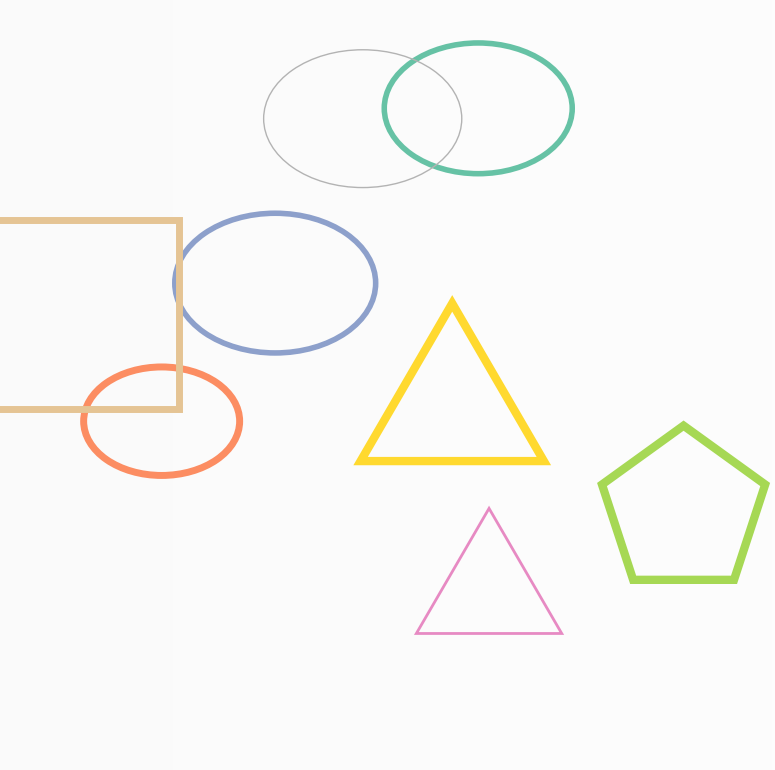[{"shape": "oval", "thickness": 2, "radius": 0.61, "center": [0.617, 0.859]}, {"shape": "oval", "thickness": 2.5, "radius": 0.5, "center": [0.209, 0.453]}, {"shape": "oval", "thickness": 2, "radius": 0.65, "center": [0.355, 0.632]}, {"shape": "triangle", "thickness": 1, "radius": 0.54, "center": [0.631, 0.231]}, {"shape": "pentagon", "thickness": 3, "radius": 0.55, "center": [0.882, 0.337]}, {"shape": "triangle", "thickness": 3, "radius": 0.68, "center": [0.584, 0.469]}, {"shape": "square", "thickness": 2.5, "radius": 0.61, "center": [0.108, 0.592]}, {"shape": "oval", "thickness": 0.5, "radius": 0.64, "center": [0.468, 0.846]}]